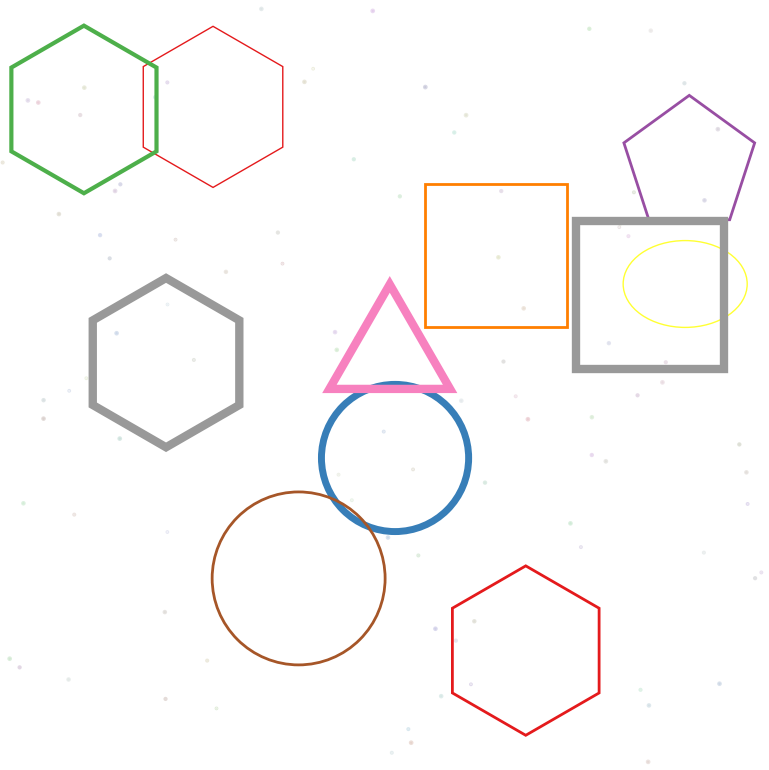[{"shape": "hexagon", "thickness": 1, "radius": 0.55, "center": [0.683, 0.155]}, {"shape": "hexagon", "thickness": 0.5, "radius": 0.52, "center": [0.277, 0.861]}, {"shape": "circle", "thickness": 2.5, "radius": 0.48, "center": [0.513, 0.405]}, {"shape": "hexagon", "thickness": 1.5, "radius": 0.54, "center": [0.109, 0.858]}, {"shape": "pentagon", "thickness": 1, "radius": 0.45, "center": [0.895, 0.787]}, {"shape": "square", "thickness": 1, "radius": 0.46, "center": [0.644, 0.668]}, {"shape": "oval", "thickness": 0.5, "radius": 0.4, "center": [0.89, 0.631]}, {"shape": "circle", "thickness": 1, "radius": 0.56, "center": [0.388, 0.249]}, {"shape": "triangle", "thickness": 3, "radius": 0.45, "center": [0.506, 0.54]}, {"shape": "square", "thickness": 3, "radius": 0.48, "center": [0.844, 0.617]}, {"shape": "hexagon", "thickness": 3, "radius": 0.55, "center": [0.216, 0.529]}]